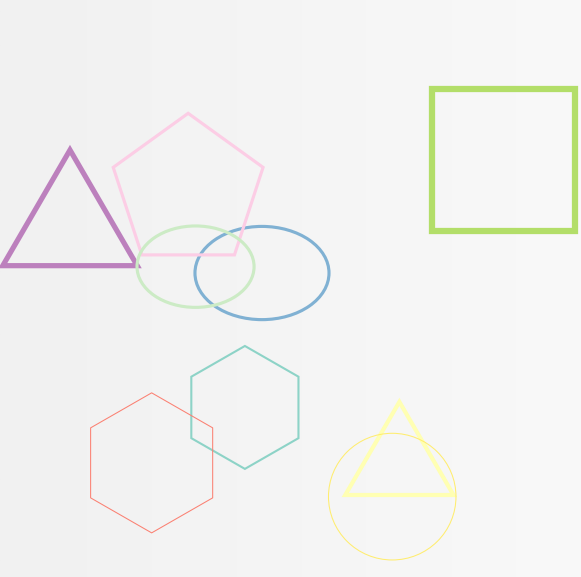[{"shape": "hexagon", "thickness": 1, "radius": 0.53, "center": [0.421, 0.294]}, {"shape": "triangle", "thickness": 2, "radius": 0.54, "center": [0.687, 0.196]}, {"shape": "hexagon", "thickness": 0.5, "radius": 0.61, "center": [0.261, 0.198]}, {"shape": "oval", "thickness": 1.5, "radius": 0.58, "center": [0.451, 0.526]}, {"shape": "square", "thickness": 3, "radius": 0.62, "center": [0.866, 0.722]}, {"shape": "pentagon", "thickness": 1.5, "radius": 0.68, "center": [0.324, 0.667]}, {"shape": "triangle", "thickness": 2.5, "radius": 0.67, "center": [0.12, 0.606]}, {"shape": "oval", "thickness": 1.5, "radius": 0.5, "center": [0.336, 0.537]}, {"shape": "circle", "thickness": 0.5, "radius": 0.55, "center": [0.675, 0.139]}]